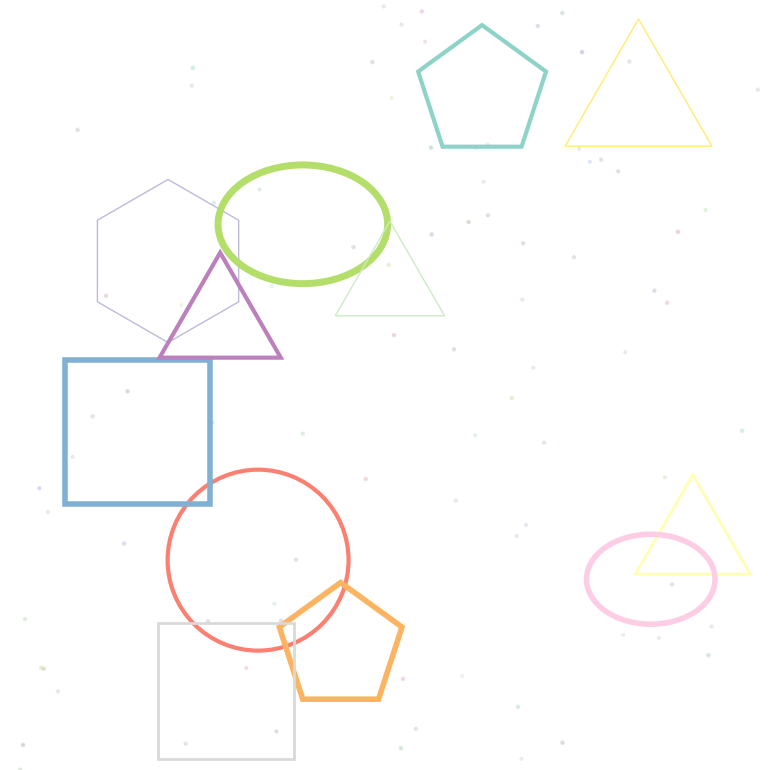[{"shape": "pentagon", "thickness": 1.5, "radius": 0.44, "center": [0.626, 0.88]}, {"shape": "triangle", "thickness": 1, "radius": 0.43, "center": [0.9, 0.297]}, {"shape": "hexagon", "thickness": 0.5, "radius": 0.53, "center": [0.218, 0.661]}, {"shape": "circle", "thickness": 1.5, "radius": 0.59, "center": [0.335, 0.273]}, {"shape": "square", "thickness": 2, "radius": 0.47, "center": [0.179, 0.439]}, {"shape": "pentagon", "thickness": 2, "radius": 0.42, "center": [0.442, 0.16]}, {"shape": "oval", "thickness": 2.5, "radius": 0.55, "center": [0.393, 0.709]}, {"shape": "oval", "thickness": 2, "radius": 0.42, "center": [0.845, 0.248]}, {"shape": "square", "thickness": 1, "radius": 0.44, "center": [0.293, 0.103]}, {"shape": "triangle", "thickness": 1.5, "radius": 0.45, "center": [0.286, 0.581]}, {"shape": "triangle", "thickness": 0.5, "radius": 0.41, "center": [0.506, 0.631]}, {"shape": "triangle", "thickness": 0.5, "radius": 0.55, "center": [0.829, 0.865]}]